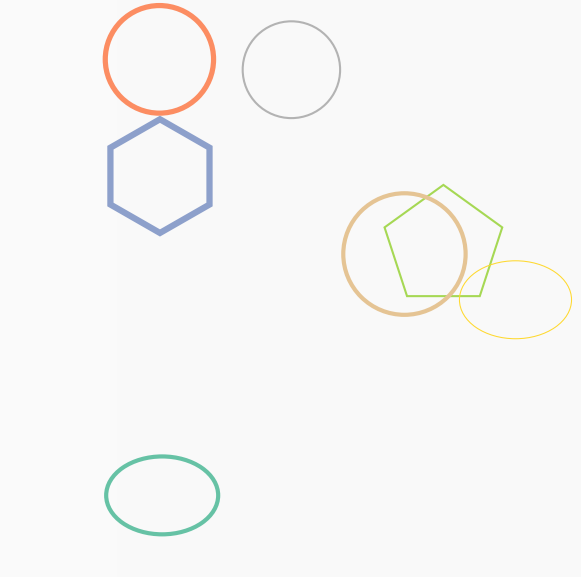[{"shape": "oval", "thickness": 2, "radius": 0.48, "center": [0.279, 0.141]}, {"shape": "circle", "thickness": 2.5, "radius": 0.47, "center": [0.274, 0.896]}, {"shape": "hexagon", "thickness": 3, "radius": 0.49, "center": [0.275, 0.694]}, {"shape": "pentagon", "thickness": 1, "radius": 0.53, "center": [0.763, 0.572]}, {"shape": "oval", "thickness": 0.5, "radius": 0.48, "center": [0.887, 0.48]}, {"shape": "circle", "thickness": 2, "radius": 0.53, "center": [0.696, 0.559]}, {"shape": "circle", "thickness": 1, "radius": 0.42, "center": [0.501, 0.878]}]